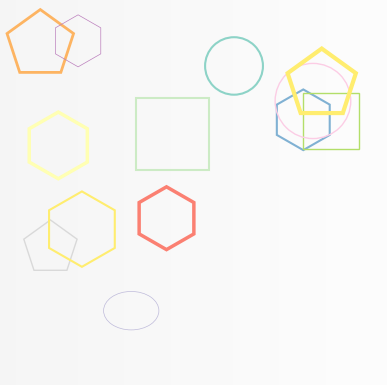[{"shape": "circle", "thickness": 1.5, "radius": 0.37, "center": [0.604, 0.829]}, {"shape": "hexagon", "thickness": 2.5, "radius": 0.43, "center": [0.15, 0.622]}, {"shape": "oval", "thickness": 0.5, "radius": 0.36, "center": [0.339, 0.193]}, {"shape": "hexagon", "thickness": 2.5, "radius": 0.41, "center": [0.43, 0.433]}, {"shape": "hexagon", "thickness": 1.5, "radius": 0.39, "center": [0.783, 0.689]}, {"shape": "pentagon", "thickness": 2, "radius": 0.45, "center": [0.104, 0.885]}, {"shape": "square", "thickness": 1, "radius": 0.36, "center": [0.853, 0.686]}, {"shape": "circle", "thickness": 1, "radius": 0.49, "center": [0.808, 0.738]}, {"shape": "pentagon", "thickness": 1, "radius": 0.36, "center": [0.13, 0.356]}, {"shape": "hexagon", "thickness": 0.5, "radius": 0.34, "center": [0.202, 0.894]}, {"shape": "square", "thickness": 1.5, "radius": 0.47, "center": [0.445, 0.652]}, {"shape": "hexagon", "thickness": 1.5, "radius": 0.49, "center": [0.211, 0.405]}, {"shape": "pentagon", "thickness": 3, "radius": 0.46, "center": [0.83, 0.781]}]